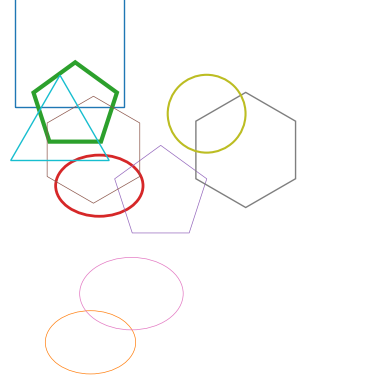[{"shape": "square", "thickness": 1, "radius": 0.71, "center": [0.181, 0.864]}, {"shape": "oval", "thickness": 0.5, "radius": 0.59, "center": [0.235, 0.111]}, {"shape": "pentagon", "thickness": 3, "radius": 0.57, "center": [0.195, 0.724]}, {"shape": "oval", "thickness": 2, "radius": 0.57, "center": [0.258, 0.518]}, {"shape": "pentagon", "thickness": 0.5, "radius": 0.63, "center": [0.417, 0.497]}, {"shape": "hexagon", "thickness": 0.5, "radius": 0.69, "center": [0.243, 0.611]}, {"shape": "oval", "thickness": 0.5, "radius": 0.67, "center": [0.341, 0.237]}, {"shape": "hexagon", "thickness": 1, "radius": 0.75, "center": [0.638, 0.611]}, {"shape": "circle", "thickness": 1.5, "radius": 0.51, "center": [0.537, 0.705]}, {"shape": "triangle", "thickness": 1, "radius": 0.74, "center": [0.156, 0.657]}]